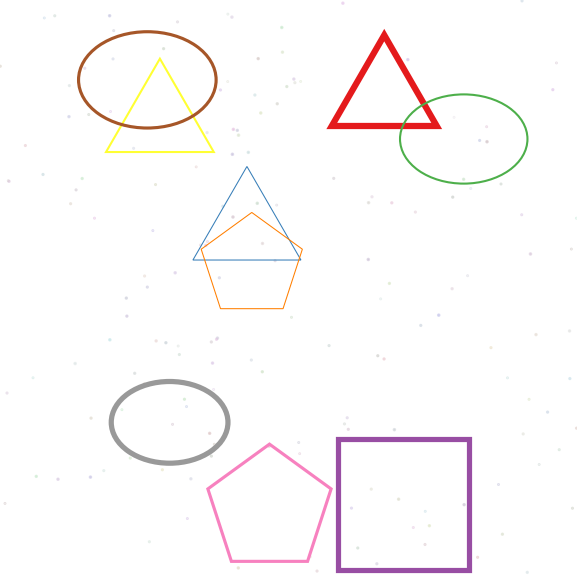[{"shape": "triangle", "thickness": 3, "radius": 0.52, "center": [0.665, 0.833]}, {"shape": "triangle", "thickness": 0.5, "radius": 0.54, "center": [0.428, 0.603]}, {"shape": "oval", "thickness": 1, "radius": 0.55, "center": [0.803, 0.758]}, {"shape": "square", "thickness": 2.5, "radius": 0.57, "center": [0.698, 0.125]}, {"shape": "pentagon", "thickness": 0.5, "radius": 0.46, "center": [0.436, 0.539]}, {"shape": "triangle", "thickness": 1, "radius": 0.54, "center": [0.277, 0.79]}, {"shape": "oval", "thickness": 1.5, "radius": 0.6, "center": [0.255, 0.861]}, {"shape": "pentagon", "thickness": 1.5, "radius": 0.56, "center": [0.467, 0.118]}, {"shape": "oval", "thickness": 2.5, "radius": 0.51, "center": [0.294, 0.268]}]